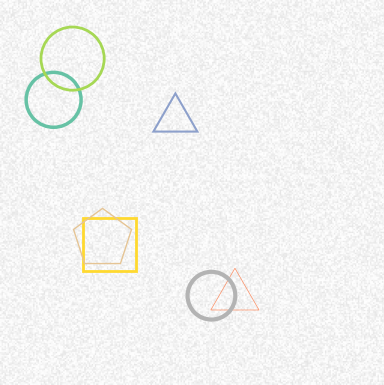[{"shape": "circle", "thickness": 2.5, "radius": 0.36, "center": [0.139, 0.741]}, {"shape": "triangle", "thickness": 0.5, "radius": 0.36, "center": [0.61, 0.231]}, {"shape": "triangle", "thickness": 1.5, "radius": 0.33, "center": [0.456, 0.691]}, {"shape": "circle", "thickness": 2, "radius": 0.41, "center": [0.189, 0.848]}, {"shape": "square", "thickness": 2, "radius": 0.34, "center": [0.283, 0.365]}, {"shape": "pentagon", "thickness": 1, "radius": 0.4, "center": [0.266, 0.38]}, {"shape": "circle", "thickness": 3, "radius": 0.31, "center": [0.549, 0.232]}]